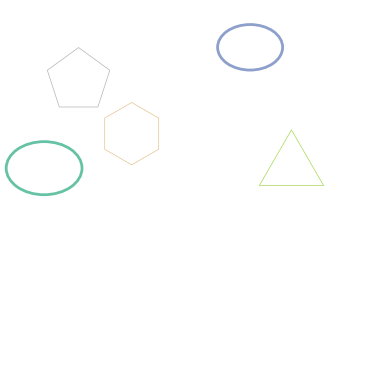[{"shape": "oval", "thickness": 2, "radius": 0.49, "center": [0.115, 0.563]}, {"shape": "oval", "thickness": 2, "radius": 0.42, "center": [0.65, 0.877]}, {"shape": "triangle", "thickness": 0.5, "radius": 0.48, "center": [0.757, 0.566]}, {"shape": "hexagon", "thickness": 0.5, "radius": 0.4, "center": [0.342, 0.653]}, {"shape": "pentagon", "thickness": 0.5, "radius": 0.43, "center": [0.204, 0.791]}]